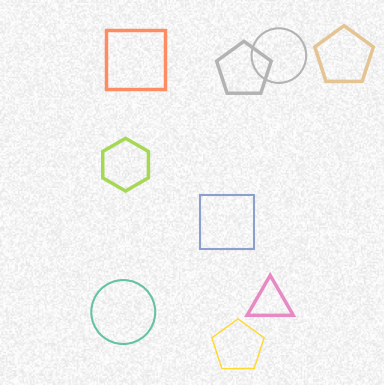[{"shape": "circle", "thickness": 1.5, "radius": 0.42, "center": [0.32, 0.19]}, {"shape": "square", "thickness": 2.5, "radius": 0.39, "center": [0.352, 0.846]}, {"shape": "square", "thickness": 1.5, "radius": 0.35, "center": [0.589, 0.425]}, {"shape": "triangle", "thickness": 2.5, "radius": 0.35, "center": [0.702, 0.216]}, {"shape": "hexagon", "thickness": 2.5, "radius": 0.34, "center": [0.326, 0.572]}, {"shape": "pentagon", "thickness": 1, "radius": 0.36, "center": [0.618, 0.1]}, {"shape": "pentagon", "thickness": 2.5, "radius": 0.4, "center": [0.894, 0.853]}, {"shape": "circle", "thickness": 1.5, "radius": 0.35, "center": [0.724, 0.856]}, {"shape": "pentagon", "thickness": 2.5, "radius": 0.37, "center": [0.634, 0.818]}]